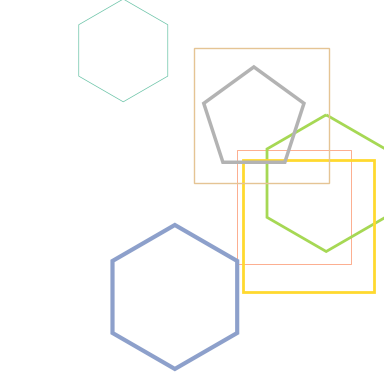[{"shape": "hexagon", "thickness": 0.5, "radius": 0.67, "center": [0.32, 0.869]}, {"shape": "square", "thickness": 0.5, "radius": 0.74, "center": [0.764, 0.462]}, {"shape": "hexagon", "thickness": 3, "radius": 0.93, "center": [0.454, 0.229]}, {"shape": "hexagon", "thickness": 2, "radius": 0.89, "center": [0.847, 0.524]}, {"shape": "square", "thickness": 2, "radius": 0.86, "center": [0.801, 0.412]}, {"shape": "square", "thickness": 1, "radius": 0.88, "center": [0.678, 0.7]}, {"shape": "pentagon", "thickness": 2.5, "radius": 0.68, "center": [0.659, 0.689]}]